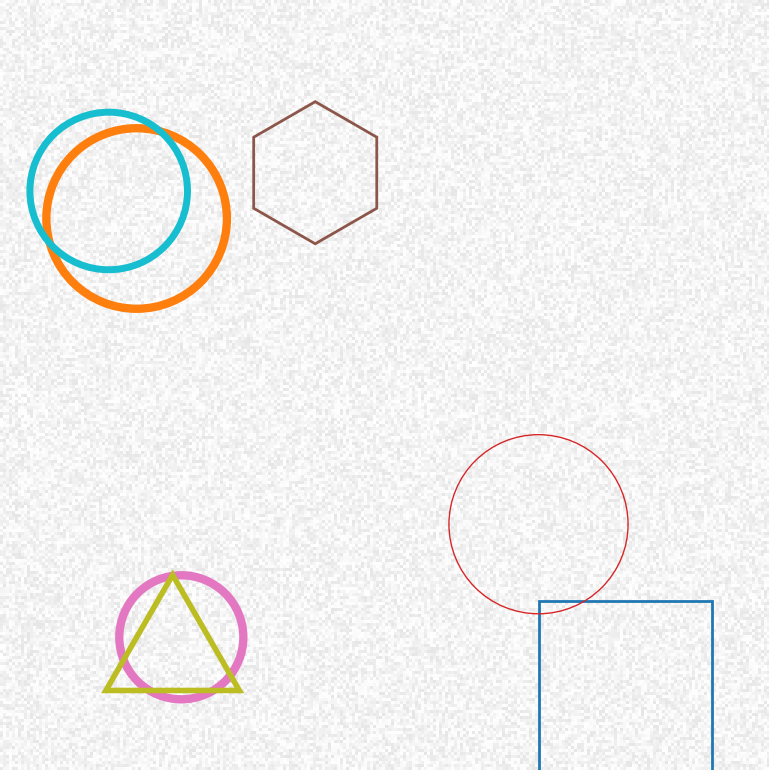[{"shape": "square", "thickness": 1, "radius": 0.56, "center": [0.812, 0.107]}, {"shape": "circle", "thickness": 3, "radius": 0.59, "center": [0.177, 0.716]}, {"shape": "circle", "thickness": 0.5, "radius": 0.58, "center": [0.699, 0.319]}, {"shape": "hexagon", "thickness": 1, "radius": 0.46, "center": [0.409, 0.776]}, {"shape": "circle", "thickness": 3, "radius": 0.4, "center": [0.235, 0.172]}, {"shape": "triangle", "thickness": 2, "radius": 0.5, "center": [0.224, 0.153]}, {"shape": "circle", "thickness": 2.5, "radius": 0.51, "center": [0.141, 0.752]}]